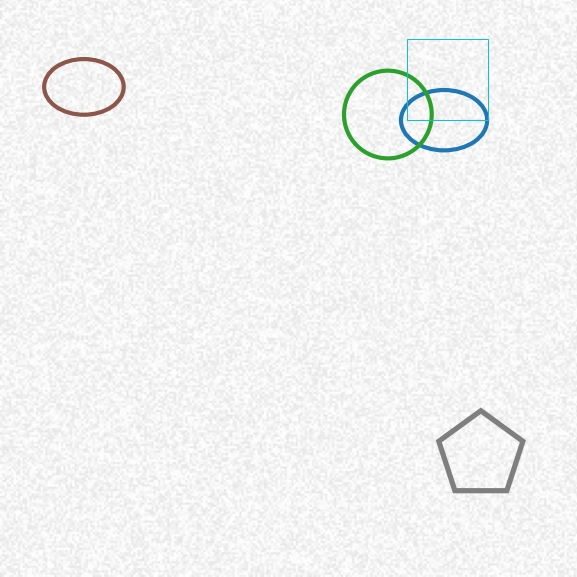[{"shape": "oval", "thickness": 2, "radius": 0.37, "center": [0.769, 0.791]}, {"shape": "circle", "thickness": 2, "radius": 0.38, "center": [0.672, 0.801]}, {"shape": "oval", "thickness": 2, "radius": 0.34, "center": [0.145, 0.849]}, {"shape": "pentagon", "thickness": 2.5, "radius": 0.38, "center": [0.833, 0.211]}, {"shape": "square", "thickness": 0.5, "radius": 0.35, "center": [0.775, 0.862]}]